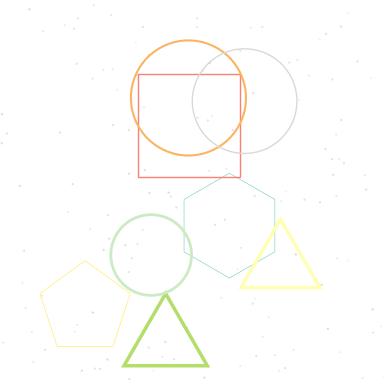[{"shape": "hexagon", "thickness": 0.5, "radius": 0.68, "center": [0.596, 0.414]}, {"shape": "triangle", "thickness": 2.5, "radius": 0.59, "center": [0.729, 0.312]}, {"shape": "square", "thickness": 1, "radius": 0.67, "center": [0.491, 0.674]}, {"shape": "circle", "thickness": 1.5, "radius": 0.75, "center": [0.489, 0.746]}, {"shape": "triangle", "thickness": 2.5, "radius": 0.62, "center": [0.43, 0.112]}, {"shape": "circle", "thickness": 1, "radius": 0.68, "center": [0.635, 0.737]}, {"shape": "circle", "thickness": 2, "radius": 0.52, "center": [0.393, 0.338]}, {"shape": "pentagon", "thickness": 0.5, "radius": 0.62, "center": [0.221, 0.2]}]